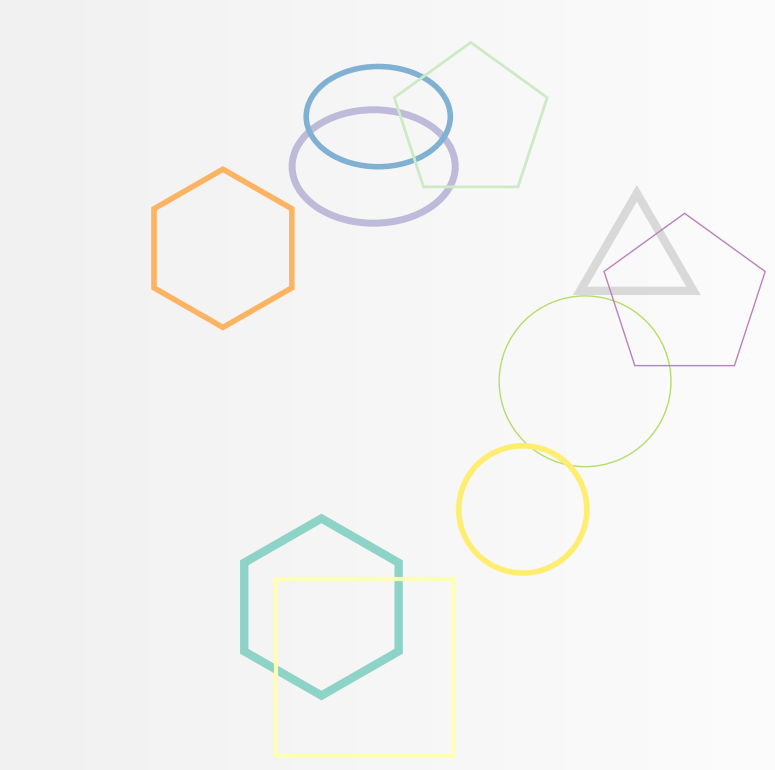[{"shape": "hexagon", "thickness": 3, "radius": 0.58, "center": [0.415, 0.212]}, {"shape": "square", "thickness": 1.5, "radius": 0.57, "center": [0.471, 0.133]}, {"shape": "oval", "thickness": 2.5, "radius": 0.53, "center": [0.482, 0.784]}, {"shape": "oval", "thickness": 2, "radius": 0.46, "center": [0.488, 0.849]}, {"shape": "hexagon", "thickness": 2, "radius": 0.51, "center": [0.288, 0.678]}, {"shape": "circle", "thickness": 0.5, "radius": 0.55, "center": [0.755, 0.505]}, {"shape": "triangle", "thickness": 3, "radius": 0.42, "center": [0.822, 0.664]}, {"shape": "pentagon", "thickness": 0.5, "radius": 0.55, "center": [0.883, 0.614]}, {"shape": "pentagon", "thickness": 1, "radius": 0.52, "center": [0.607, 0.841]}, {"shape": "circle", "thickness": 2, "radius": 0.41, "center": [0.675, 0.338]}]